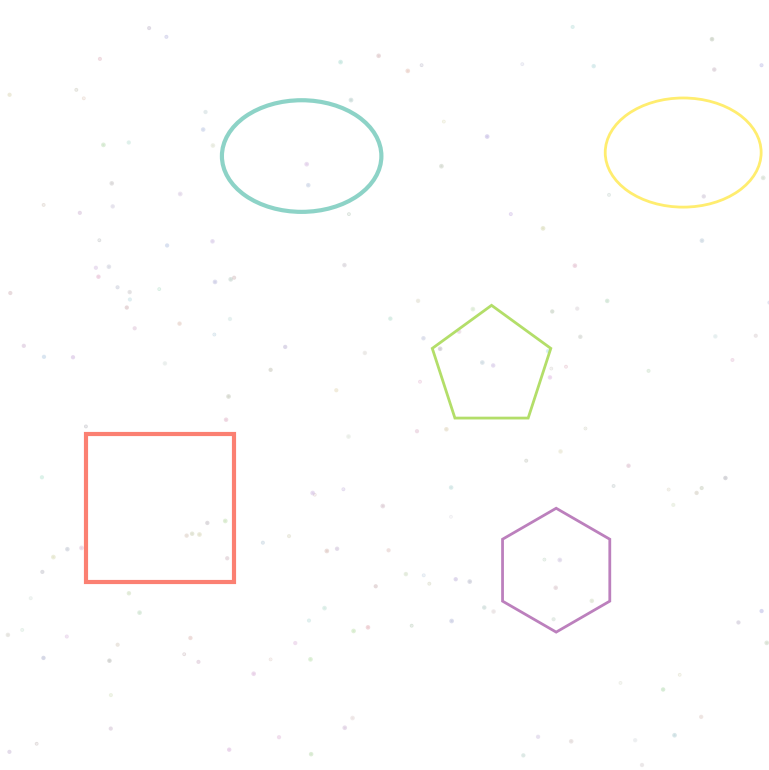[{"shape": "oval", "thickness": 1.5, "radius": 0.52, "center": [0.392, 0.797]}, {"shape": "square", "thickness": 1.5, "radius": 0.48, "center": [0.208, 0.34]}, {"shape": "pentagon", "thickness": 1, "radius": 0.4, "center": [0.638, 0.523]}, {"shape": "hexagon", "thickness": 1, "radius": 0.4, "center": [0.722, 0.26]}, {"shape": "oval", "thickness": 1, "radius": 0.51, "center": [0.887, 0.802]}]